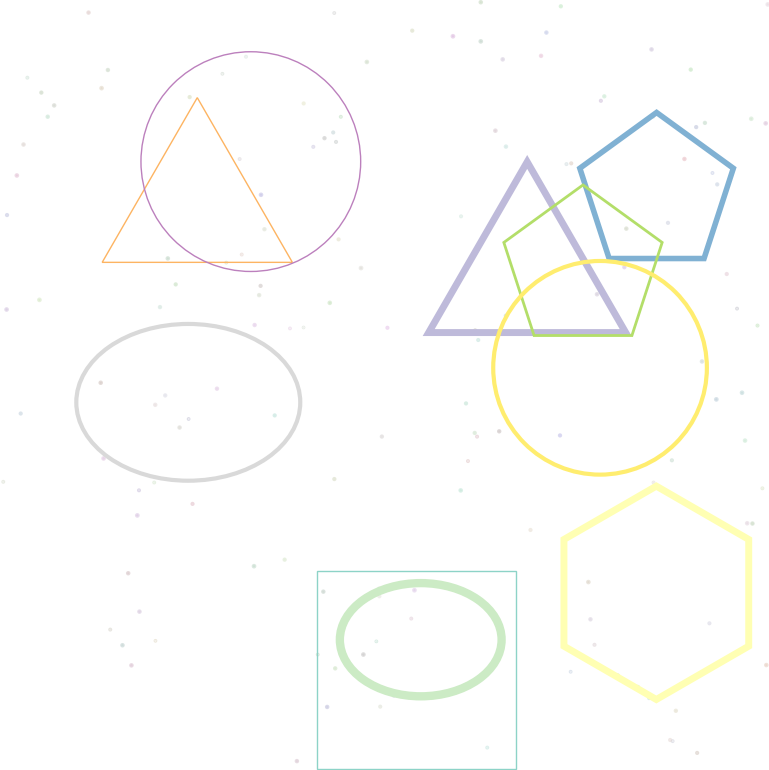[{"shape": "square", "thickness": 0.5, "radius": 0.64, "center": [0.541, 0.13]}, {"shape": "hexagon", "thickness": 2.5, "radius": 0.69, "center": [0.852, 0.23]}, {"shape": "triangle", "thickness": 2.5, "radius": 0.74, "center": [0.685, 0.642]}, {"shape": "pentagon", "thickness": 2, "radius": 0.52, "center": [0.853, 0.749]}, {"shape": "triangle", "thickness": 0.5, "radius": 0.71, "center": [0.256, 0.731]}, {"shape": "pentagon", "thickness": 1, "radius": 0.54, "center": [0.757, 0.652]}, {"shape": "oval", "thickness": 1.5, "radius": 0.73, "center": [0.245, 0.477]}, {"shape": "circle", "thickness": 0.5, "radius": 0.71, "center": [0.326, 0.79]}, {"shape": "oval", "thickness": 3, "radius": 0.53, "center": [0.546, 0.169]}, {"shape": "circle", "thickness": 1.5, "radius": 0.69, "center": [0.779, 0.522]}]